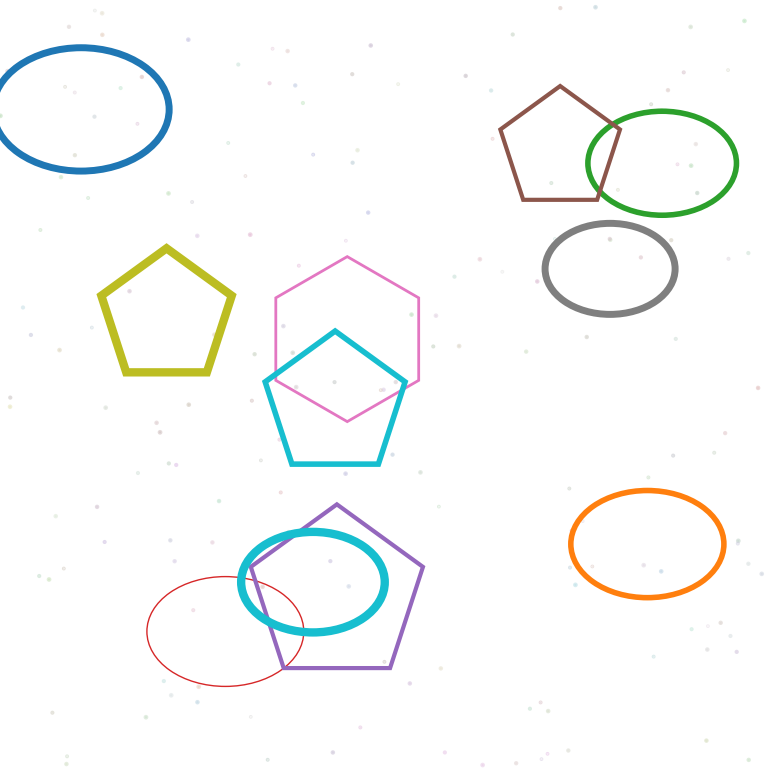[{"shape": "oval", "thickness": 2.5, "radius": 0.57, "center": [0.105, 0.858]}, {"shape": "oval", "thickness": 2, "radius": 0.5, "center": [0.841, 0.293]}, {"shape": "oval", "thickness": 2, "radius": 0.48, "center": [0.86, 0.788]}, {"shape": "oval", "thickness": 0.5, "radius": 0.51, "center": [0.293, 0.18]}, {"shape": "pentagon", "thickness": 1.5, "radius": 0.59, "center": [0.438, 0.227]}, {"shape": "pentagon", "thickness": 1.5, "radius": 0.41, "center": [0.727, 0.807]}, {"shape": "hexagon", "thickness": 1, "radius": 0.54, "center": [0.451, 0.56]}, {"shape": "oval", "thickness": 2.5, "radius": 0.42, "center": [0.792, 0.651]}, {"shape": "pentagon", "thickness": 3, "radius": 0.45, "center": [0.216, 0.588]}, {"shape": "pentagon", "thickness": 2, "radius": 0.48, "center": [0.435, 0.475]}, {"shape": "oval", "thickness": 3, "radius": 0.47, "center": [0.406, 0.244]}]